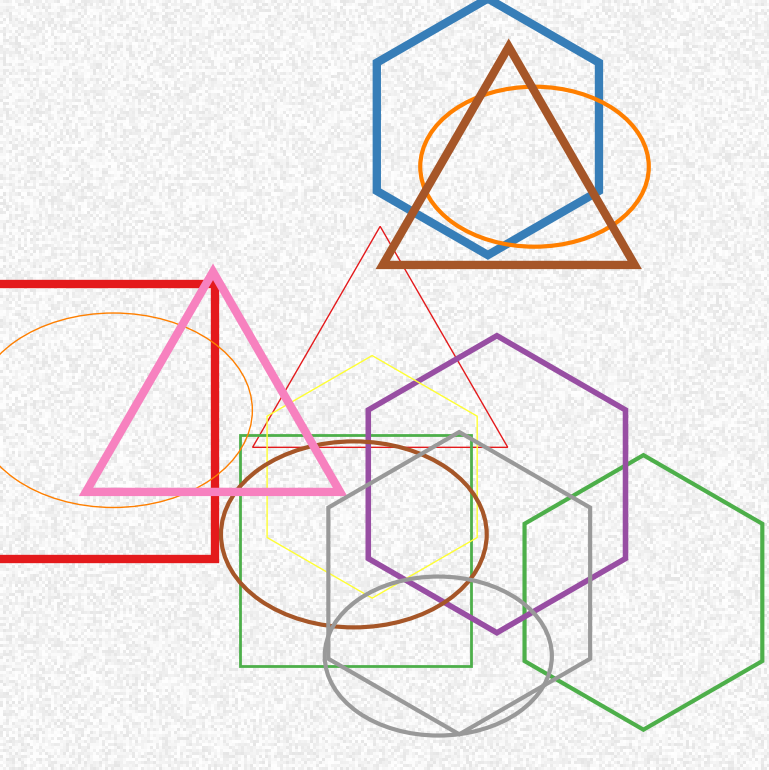[{"shape": "square", "thickness": 3, "radius": 0.89, "center": [0.1, 0.452]}, {"shape": "triangle", "thickness": 0.5, "radius": 0.96, "center": [0.494, 0.515]}, {"shape": "hexagon", "thickness": 3, "radius": 0.83, "center": [0.634, 0.835]}, {"shape": "square", "thickness": 1, "radius": 0.75, "center": [0.461, 0.285]}, {"shape": "hexagon", "thickness": 1.5, "radius": 0.89, "center": [0.836, 0.231]}, {"shape": "hexagon", "thickness": 2, "radius": 0.96, "center": [0.645, 0.371]}, {"shape": "oval", "thickness": 0.5, "radius": 0.9, "center": [0.147, 0.467]}, {"shape": "oval", "thickness": 1.5, "radius": 0.74, "center": [0.694, 0.783]}, {"shape": "hexagon", "thickness": 0.5, "radius": 0.79, "center": [0.483, 0.381]}, {"shape": "oval", "thickness": 1.5, "radius": 0.86, "center": [0.46, 0.306]}, {"shape": "triangle", "thickness": 3, "radius": 0.94, "center": [0.661, 0.75]}, {"shape": "triangle", "thickness": 3, "radius": 0.95, "center": [0.277, 0.456]}, {"shape": "oval", "thickness": 1.5, "radius": 0.74, "center": [0.569, 0.148]}, {"shape": "hexagon", "thickness": 1.5, "radius": 0.98, "center": [0.596, 0.243]}]